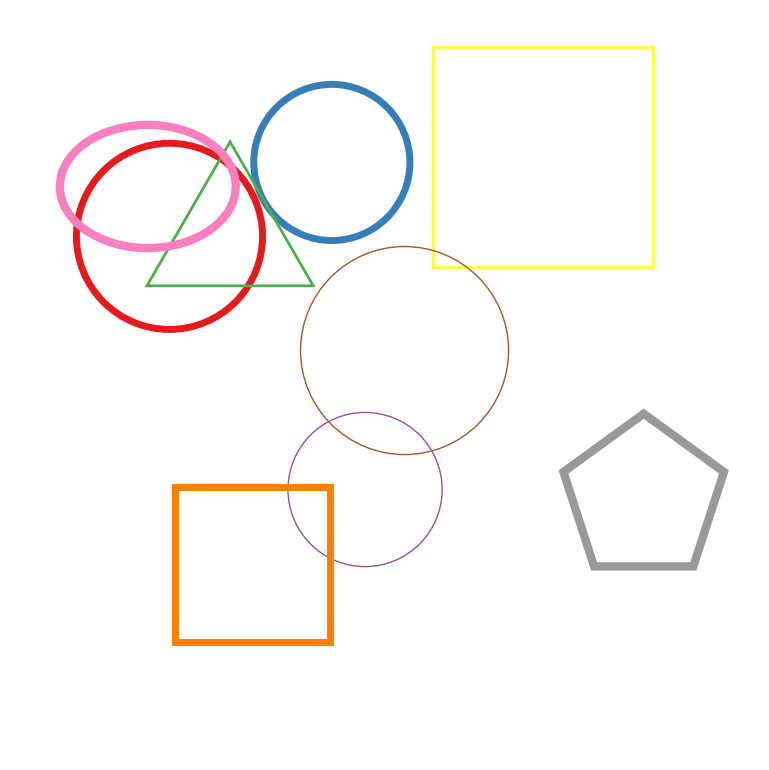[{"shape": "circle", "thickness": 2.5, "radius": 0.6, "center": [0.22, 0.693]}, {"shape": "circle", "thickness": 2.5, "radius": 0.51, "center": [0.431, 0.789]}, {"shape": "triangle", "thickness": 1, "radius": 0.62, "center": [0.299, 0.691]}, {"shape": "circle", "thickness": 0.5, "radius": 0.5, "center": [0.474, 0.364]}, {"shape": "square", "thickness": 2.5, "radius": 0.5, "center": [0.328, 0.267]}, {"shape": "square", "thickness": 1, "radius": 0.71, "center": [0.705, 0.796]}, {"shape": "circle", "thickness": 0.5, "radius": 0.68, "center": [0.525, 0.545]}, {"shape": "oval", "thickness": 3, "radius": 0.57, "center": [0.192, 0.758]}, {"shape": "pentagon", "thickness": 3, "radius": 0.55, "center": [0.836, 0.353]}]